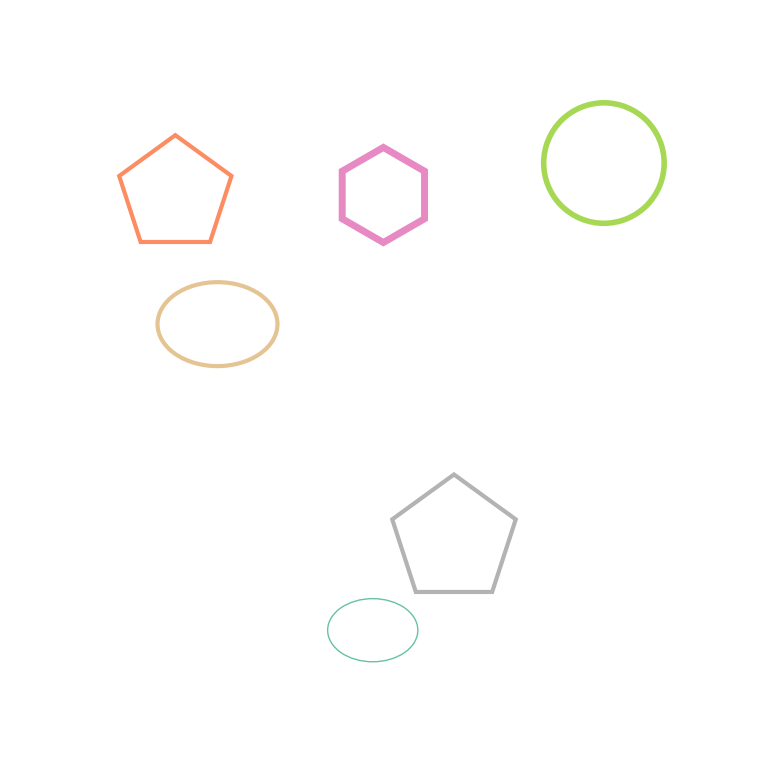[{"shape": "oval", "thickness": 0.5, "radius": 0.29, "center": [0.484, 0.182]}, {"shape": "pentagon", "thickness": 1.5, "radius": 0.38, "center": [0.228, 0.748]}, {"shape": "hexagon", "thickness": 2.5, "radius": 0.31, "center": [0.498, 0.747]}, {"shape": "circle", "thickness": 2, "radius": 0.39, "center": [0.784, 0.788]}, {"shape": "oval", "thickness": 1.5, "radius": 0.39, "center": [0.282, 0.579]}, {"shape": "pentagon", "thickness": 1.5, "radius": 0.42, "center": [0.59, 0.299]}]